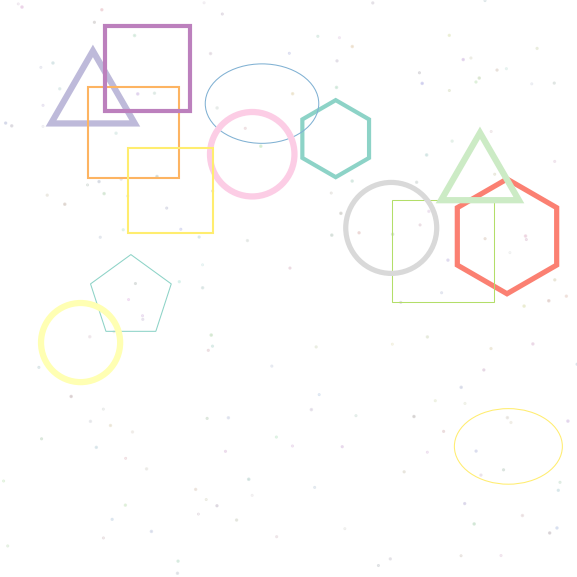[{"shape": "pentagon", "thickness": 0.5, "radius": 0.37, "center": [0.227, 0.485]}, {"shape": "hexagon", "thickness": 2, "radius": 0.33, "center": [0.581, 0.759]}, {"shape": "circle", "thickness": 3, "radius": 0.34, "center": [0.14, 0.406]}, {"shape": "triangle", "thickness": 3, "radius": 0.42, "center": [0.161, 0.827]}, {"shape": "hexagon", "thickness": 2.5, "radius": 0.5, "center": [0.878, 0.59]}, {"shape": "oval", "thickness": 0.5, "radius": 0.49, "center": [0.454, 0.82]}, {"shape": "square", "thickness": 1, "radius": 0.39, "center": [0.231, 0.769]}, {"shape": "square", "thickness": 0.5, "radius": 0.44, "center": [0.768, 0.565]}, {"shape": "circle", "thickness": 3, "radius": 0.37, "center": [0.437, 0.732]}, {"shape": "circle", "thickness": 2.5, "radius": 0.39, "center": [0.677, 0.604]}, {"shape": "square", "thickness": 2, "radius": 0.37, "center": [0.255, 0.881]}, {"shape": "triangle", "thickness": 3, "radius": 0.39, "center": [0.831, 0.691]}, {"shape": "square", "thickness": 1, "radius": 0.37, "center": [0.296, 0.669]}, {"shape": "oval", "thickness": 0.5, "radius": 0.47, "center": [0.88, 0.226]}]